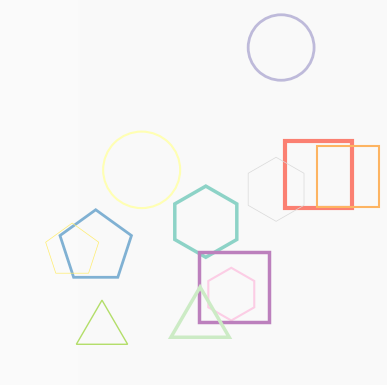[{"shape": "hexagon", "thickness": 2.5, "radius": 0.46, "center": [0.531, 0.424]}, {"shape": "circle", "thickness": 1.5, "radius": 0.5, "center": [0.366, 0.559]}, {"shape": "circle", "thickness": 2, "radius": 0.43, "center": [0.725, 0.877]}, {"shape": "square", "thickness": 3, "radius": 0.43, "center": [0.822, 0.547]}, {"shape": "pentagon", "thickness": 2, "radius": 0.48, "center": [0.247, 0.358]}, {"shape": "square", "thickness": 1.5, "radius": 0.4, "center": [0.898, 0.541]}, {"shape": "triangle", "thickness": 1, "radius": 0.38, "center": [0.263, 0.144]}, {"shape": "hexagon", "thickness": 1.5, "radius": 0.34, "center": [0.597, 0.236]}, {"shape": "hexagon", "thickness": 0.5, "radius": 0.42, "center": [0.713, 0.508]}, {"shape": "square", "thickness": 2.5, "radius": 0.45, "center": [0.604, 0.255]}, {"shape": "triangle", "thickness": 2.5, "radius": 0.43, "center": [0.516, 0.167]}, {"shape": "pentagon", "thickness": 0.5, "radius": 0.36, "center": [0.186, 0.349]}]